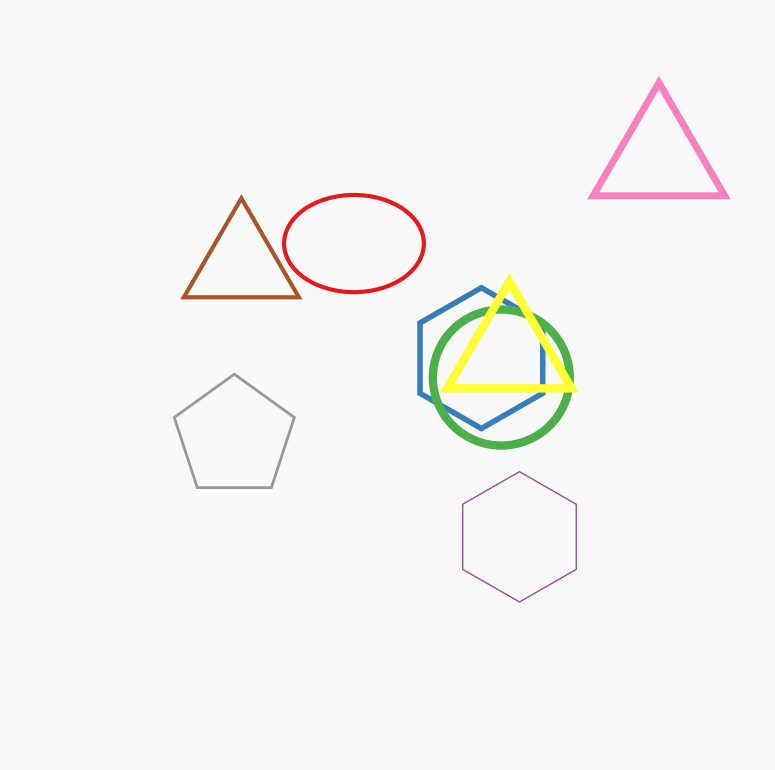[{"shape": "oval", "thickness": 1.5, "radius": 0.45, "center": [0.457, 0.684]}, {"shape": "hexagon", "thickness": 2, "radius": 0.46, "center": [0.621, 0.535]}, {"shape": "circle", "thickness": 3, "radius": 0.44, "center": [0.647, 0.51]}, {"shape": "hexagon", "thickness": 0.5, "radius": 0.42, "center": [0.67, 0.303]}, {"shape": "triangle", "thickness": 3, "radius": 0.46, "center": [0.657, 0.542]}, {"shape": "triangle", "thickness": 1.5, "radius": 0.43, "center": [0.311, 0.657]}, {"shape": "triangle", "thickness": 2.5, "radius": 0.49, "center": [0.85, 0.795]}, {"shape": "pentagon", "thickness": 1, "radius": 0.41, "center": [0.302, 0.433]}]